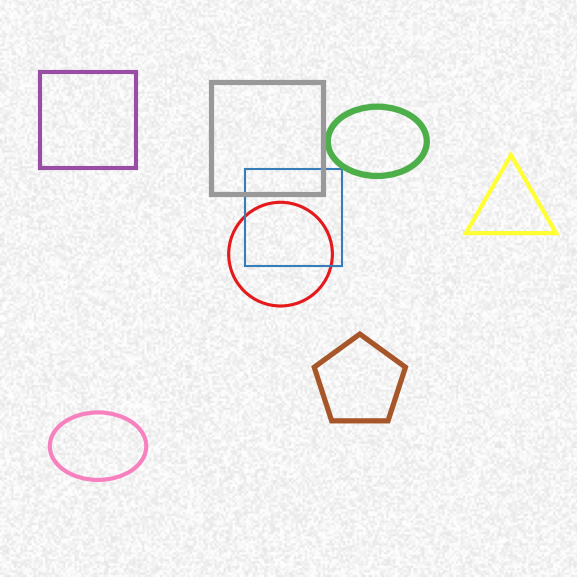[{"shape": "circle", "thickness": 1.5, "radius": 0.45, "center": [0.486, 0.559]}, {"shape": "square", "thickness": 1, "radius": 0.42, "center": [0.508, 0.623]}, {"shape": "oval", "thickness": 3, "radius": 0.43, "center": [0.653, 0.754]}, {"shape": "square", "thickness": 2, "radius": 0.41, "center": [0.153, 0.791]}, {"shape": "triangle", "thickness": 2, "radius": 0.45, "center": [0.885, 0.641]}, {"shape": "pentagon", "thickness": 2.5, "radius": 0.42, "center": [0.623, 0.338]}, {"shape": "oval", "thickness": 2, "radius": 0.42, "center": [0.17, 0.227]}, {"shape": "square", "thickness": 2.5, "radius": 0.49, "center": [0.462, 0.76]}]